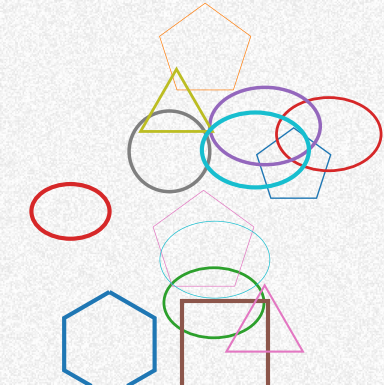[{"shape": "hexagon", "thickness": 3, "radius": 0.68, "center": [0.284, 0.106]}, {"shape": "pentagon", "thickness": 1, "radius": 0.5, "center": [0.763, 0.567]}, {"shape": "pentagon", "thickness": 0.5, "radius": 0.62, "center": [0.533, 0.867]}, {"shape": "oval", "thickness": 2, "radius": 0.65, "center": [0.556, 0.214]}, {"shape": "oval", "thickness": 3, "radius": 0.51, "center": [0.183, 0.451]}, {"shape": "oval", "thickness": 2, "radius": 0.68, "center": [0.854, 0.652]}, {"shape": "oval", "thickness": 2.5, "radius": 0.72, "center": [0.688, 0.673]}, {"shape": "square", "thickness": 3, "radius": 0.56, "center": [0.584, 0.107]}, {"shape": "triangle", "thickness": 1.5, "radius": 0.57, "center": [0.687, 0.144]}, {"shape": "pentagon", "thickness": 0.5, "radius": 0.69, "center": [0.529, 0.368]}, {"shape": "circle", "thickness": 2.5, "radius": 0.52, "center": [0.44, 0.607]}, {"shape": "triangle", "thickness": 2, "radius": 0.54, "center": [0.458, 0.712]}, {"shape": "oval", "thickness": 0.5, "radius": 0.71, "center": [0.558, 0.326]}, {"shape": "oval", "thickness": 3, "radius": 0.69, "center": [0.663, 0.611]}]